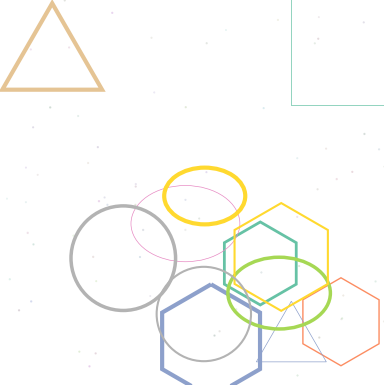[{"shape": "square", "thickness": 0.5, "radius": 0.71, "center": [0.898, 0.871]}, {"shape": "hexagon", "thickness": 2, "radius": 0.54, "center": [0.676, 0.316]}, {"shape": "hexagon", "thickness": 1, "radius": 0.57, "center": [0.886, 0.164]}, {"shape": "hexagon", "thickness": 3, "radius": 0.73, "center": [0.548, 0.115]}, {"shape": "triangle", "thickness": 0.5, "radius": 0.52, "center": [0.757, 0.113]}, {"shape": "oval", "thickness": 0.5, "radius": 0.71, "center": [0.482, 0.419]}, {"shape": "oval", "thickness": 2.5, "radius": 0.67, "center": [0.725, 0.239]}, {"shape": "hexagon", "thickness": 1.5, "radius": 0.7, "center": [0.73, 0.333]}, {"shape": "oval", "thickness": 3, "radius": 0.53, "center": [0.532, 0.491]}, {"shape": "triangle", "thickness": 3, "radius": 0.75, "center": [0.136, 0.842]}, {"shape": "circle", "thickness": 2.5, "radius": 0.68, "center": [0.32, 0.329]}, {"shape": "circle", "thickness": 1.5, "radius": 0.61, "center": [0.529, 0.184]}]